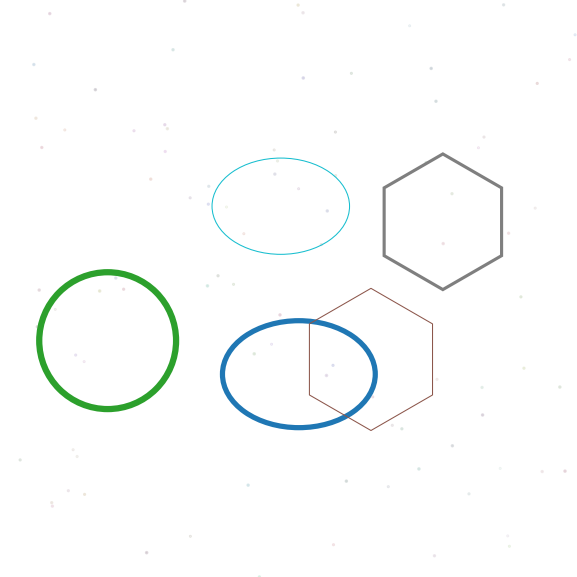[{"shape": "oval", "thickness": 2.5, "radius": 0.66, "center": [0.518, 0.351]}, {"shape": "circle", "thickness": 3, "radius": 0.59, "center": [0.186, 0.409]}, {"shape": "hexagon", "thickness": 0.5, "radius": 0.62, "center": [0.642, 0.377]}, {"shape": "hexagon", "thickness": 1.5, "radius": 0.59, "center": [0.767, 0.615]}, {"shape": "oval", "thickness": 0.5, "radius": 0.6, "center": [0.486, 0.642]}]